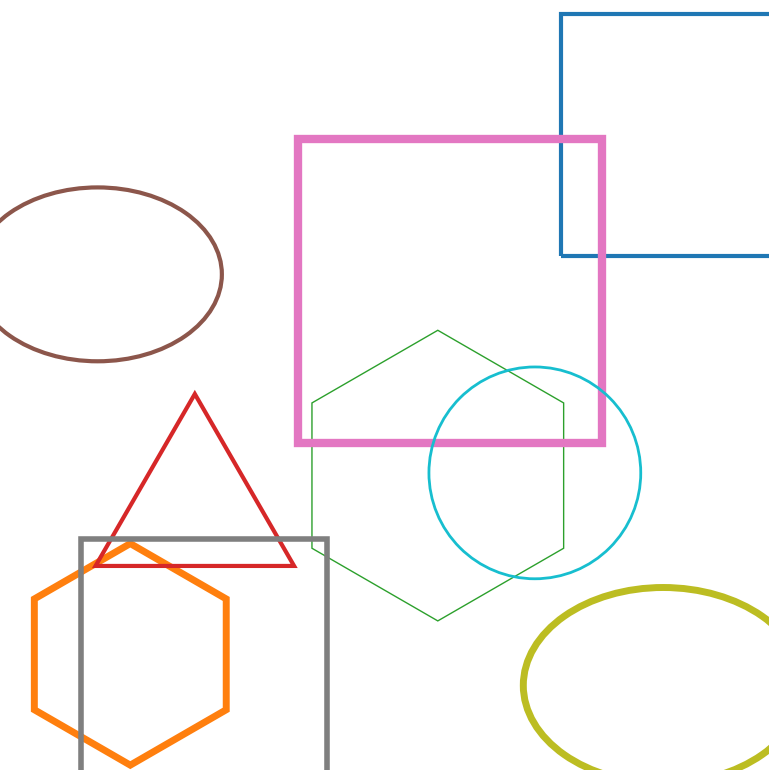[{"shape": "square", "thickness": 1.5, "radius": 0.79, "center": [0.886, 0.825]}, {"shape": "hexagon", "thickness": 2.5, "radius": 0.72, "center": [0.169, 0.15]}, {"shape": "hexagon", "thickness": 0.5, "radius": 0.94, "center": [0.569, 0.382]}, {"shape": "triangle", "thickness": 1.5, "radius": 0.74, "center": [0.253, 0.339]}, {"shape": "oval", "thickness": 1.5, "radius": 0.81, "center": [0.127, 0.644]}, {"shape": "square", "thickness": 3, "radius": 0.99, "center": [0.585, 0.622]}, {"shape": "square", "thickness": 2, "radius": 0.8, "center": [0.265, 0.14]}, {"shape": "oval", "thickness": 2.5, "radius": 0.91, "center": [0.861, 0.11]}, {"shape": "circle", "thickness": 1, "radius": 0.69, "center": [0.695, 0.386]}]